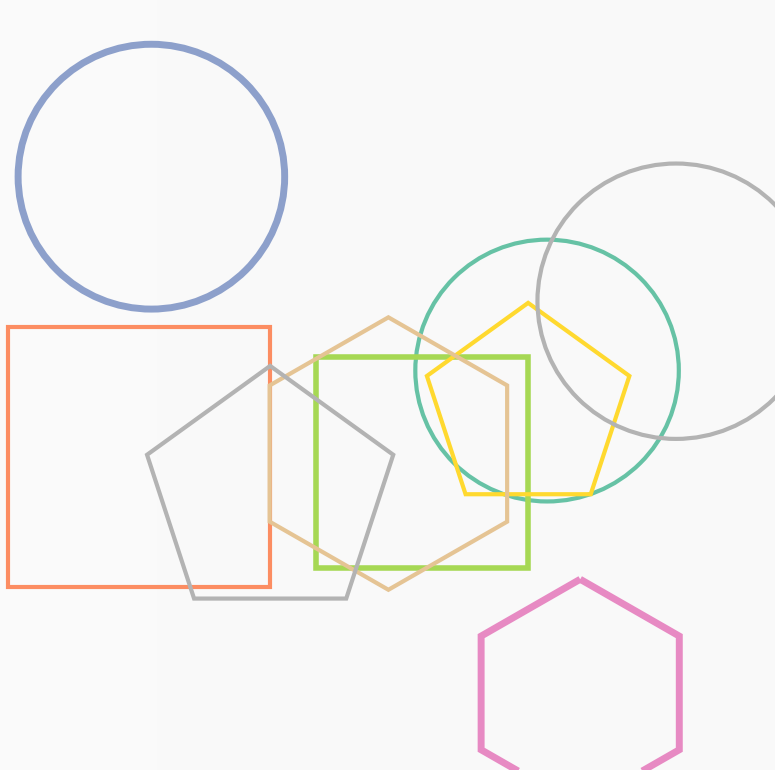[{"shape": "circle", "thickness": 1.5, "radius": 0.85, "center": [0.706, 0.519]}, {"shape": "square", "thickness": 1.5, "radius": 0.85, "center": [0.179, 0.406]}, {"shape": "circle", "thickness": 2.5, "radius": 0.86, "center": [0.195, 0.771]}, {"shape": "hexagon", "thickness": 2.5, "radius": 0.74, "center": [0.749, 0.1]}, {"shape": "square", "thickness": 2, "radius": 0.68, "center": [0.545, 0.4]}, {"shape": "pentagon", "thickness": 1.5, "radius": 0.69, "center": [0.681, 0.469]}, {"shape": "hexagon", "thickness": 1.5, "radius": 0.88, "center": [0.501, 0.411]}, {"shape": "circle", "thickness": 1.5, "radius": 0.89, "center": [0.872, 0.609]}, {"shape": "pentagon", "thickness": 1.5, "radius": 0.84, "center": [0.349, 0.358]}]